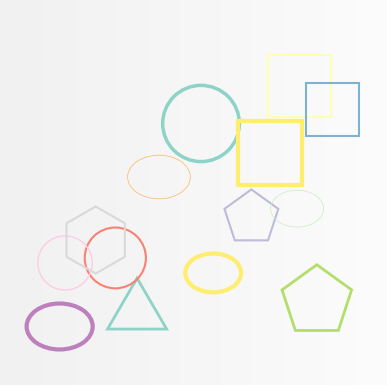[{"shape": "triangle", "thickness": 2, "radius": 0.44, "center": [0.354, 0.189]}, {"shape": "circle", "thickness": 2.5, "radius": 0.49, "center": [0.519, 0.679]}, {"shape": "square", "thickness": 1.5, "radius": 0.41, "center": [0.773, 0.777]}, {"shape": "pentagon", "thickness": 1.5, "radius": 0.37, "center": [0.649, 0.435]}, {"shape": "circle", "thickness": 1.5, "radius": 0.39, "center": [0.298, 0.33]}, {"shape": "square", "thickness": 1.5, "radius": 0.34, "center": [0.859, 0.715]}, {"shape": "oval", "thickness": 0.5, "radius": 0.4, "center": [0.41, 0.54]}, {"shape": "pentagon", "thickness": 2, "radius": 0.47, "center": [0.818, 0.218]}, {"shape": "circle", "thickness": 1, "radius": 0.35, "center": [0.168, 0.317]}, {"shape": "hexagon", "thickness": 1.5, "radius": 0.43, "center": [0.247, 0.377]}, {"shape": "oval", "thickness": 3, "radius": 0.43, "center": [0.154, 0.152]}, {"shape": "oval", "thickness": 0.5, "radius": 0.34, "center": [0.767, 0.458]}, {"shape": "oval", "thickness": 3, "radius": 0.36, "center": [0.55, 0.291]}, {"shape": "square", "thickness": 3, "radius": 0.42, "center": [0.697, 0.603]}]